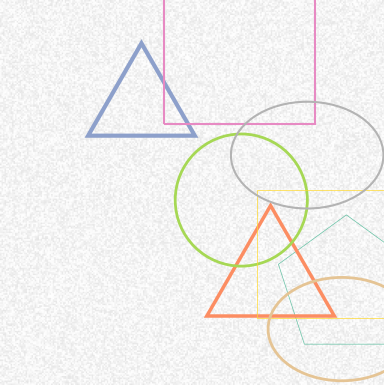[{"shape": "pentagon", "thickness": 0.5, "radius": 0.93, "center": [0.9, 0.256]}, {"shape": "triangle", "thickness": 2.5, "radius": 0.96, "center": [0.703, 0.275]}, {"shape": "triangle", "thickness": 3, "radius": 0.8, "center": [0.367, 0.728]}, {"shape": "square", "thickness": 1.5, "radius": 0.98, "center": [0.621, 0.875]}, {"shape": "circle", "thickness": 2, "radius": 0.86, "center": [0.627, 0.48]}, {"shape": "square", "thickness": 0.5, "radius": 0.83, "center": [0.834, 0.34]}, {"shape": "oval", "thickness": 2, "radius": 0.96, "center": [0.888, 0.145]}, {"shape": "oval", "thickness": 1.5, "radius": 0.99, "center": [0.798, 0.597]}]